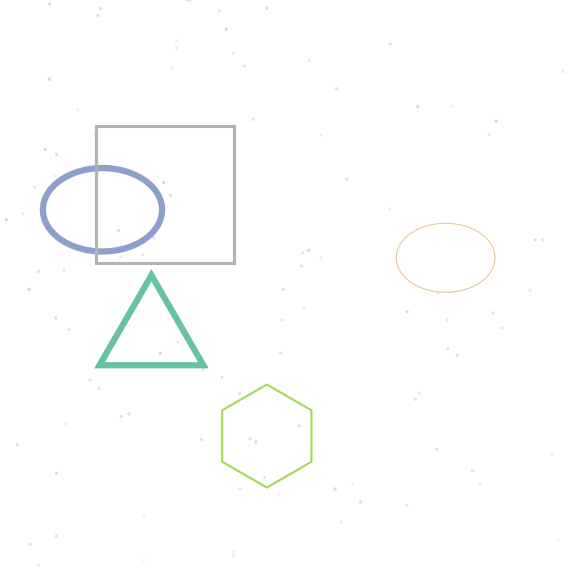[{"shape": "triangle", "thickness": 3, "radius": 0.52, "center": [0.262, 0.419]}, {"shape": "oval", "thickness": 3, "radius": 0.52, "center": [0.177, 0.636]}, {"shape": "hexagon", "thickness": 1, "radius": 0.45, "center": [0.462, 0.244]}, {"shape": "oval", "thickness": 0.5, "radius": 0.43, "center": [0.772, 0.553]}, {"shape": "square", "thickness": 1.5, "radius": 0.6, "center": [0.285, 0.662]}]